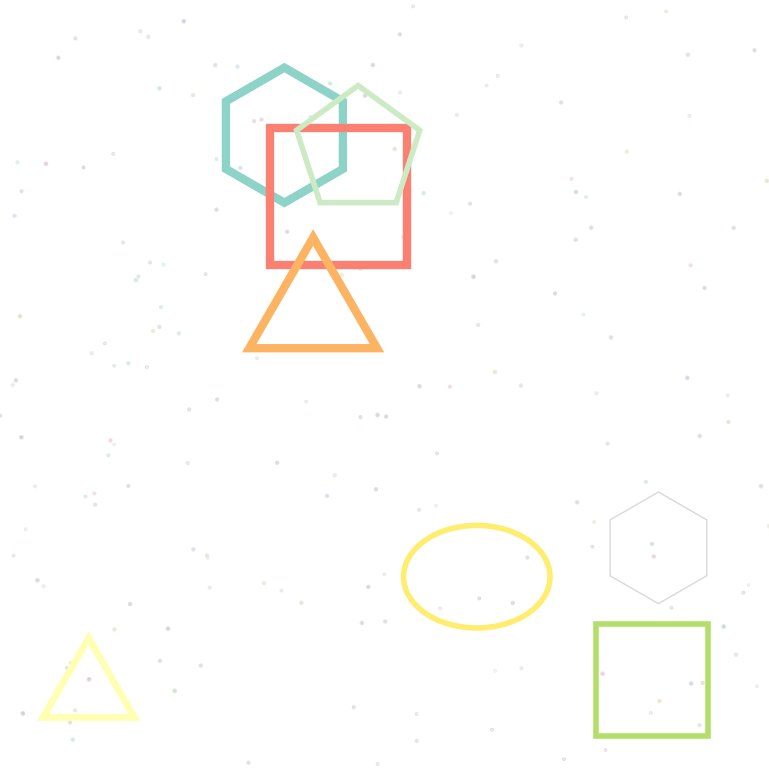[{"shape": "hexagon", "thickness": 3, "radius": 0.44, "center": [0.369, 0.824]}, {"shape": "triangle", "thickness": 2.5, "radius": 0.34, "center": [0.115, 0.103]}, {"shape": "square", "thickness": 3, "radius": 0.44, "center": [0.439, 0.745]}, {"shape": "triangle", "thickness": 3, "radius": 0.48, "center": [0.407, 0.596]}, {"shape": "square", "thickness": 2, "radius": 0.36, "center": [0.847, 0.117]}, {"shape": "hexagon", "thickness": 0.5, "radius": 0.36, "center": [0.855, 0.289]}, {"shape": "pentagon", "thickness": 2, "radius": 0.42, "center": [0.465, 0.805]}, {"shape": "oval", "thickness": 2, "radius": 0.48, "center": [0.619, 0.251]}]